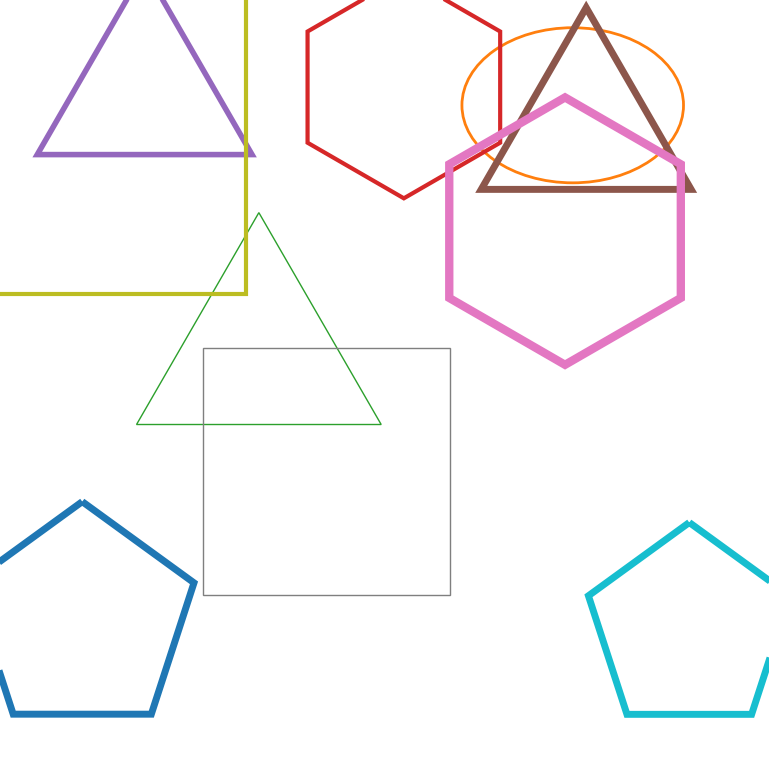[{"shape": "pentagon", "thickness": 2.5, "radius": 0.76, "center": [0.107, 0.196]}, {"shape": "oval", "thickness": 1, "radius": 0.72, "center": [0.744, 0.863]}, {"shape": "triangle", "thickness": 0.5, "radius": 0.92, "center": [0.336, 0.54]}, {"shape": "hexagon", "thickness": 1.5, "radius": 0.72, "center": [0.525, 0.887]}, {"shape": "triangle", "thickness": 2, "radius": 0.81, "center": [0.188, 0.88]}, {"shape": "triangle", "thickness": 2.5, "radius": 0.79, "center": [0.761, 0.833]}, {"shape": "hexagon", "thickness": 3, "radius": 0.87, "center": [0.734, 0.7]}, {"shape": "square", "thickness": 0.5, "radius": 0.8, "center": [0.424, 0.387]}, {"shape": "square", "thickness": 1.5, "radius": 0.99, "center": [0.121, 0.817]}, {"shape": "pentagon", "thickness": 2.5, "radius": 0.69, "center": [0.895, 0.184]}]